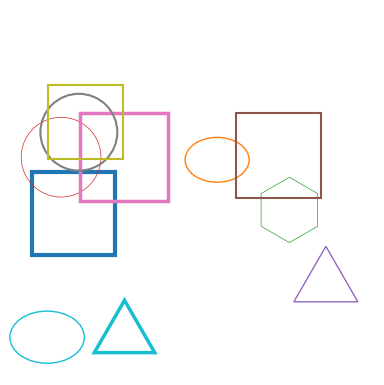[{"shape": "square", "thickness": 3, "radius": 0.54, "center": [0.191, 0.445]}, {"shape": "oval", "thickness": 1, "radius": 0.42, "center": [0.564, 0.585]}, {"shape": "hexagon", "thickness": 0.5, "radius": 0.42, "center": [0.752, 0.455]}, {"shape": "circle", "thickness": 0.5, "radius": 0.52, "center": [0.159, 0.592]}, {"shape": "triangle", "thickness": 1, "radius": 0.48, "center": [0.846, 0.264]}, {"shape": "square", "thickness": 1.5, "radius": 0.55, "center": [0.724, 0.596]}, {"shape": "square", "thickness": 2.5, "radius": 0.57, "center": [0.322, 0.593]}, {"shape": "circle", "thickness": 1.5, "radius": 0.5, "center": [0.205, 0.657]}, {"shape": "square", "thickness": 1.5, "radius": 0.49, "center": [0.222, 0.683]}, {"shape": "oval", "thickness": 1, "radius": 0.48, "center": [0.122, 0.124]}, {"shape": "triangle", "thickness": 2.5, "radius": 0.45, "center": [0.323, 0.129]}]